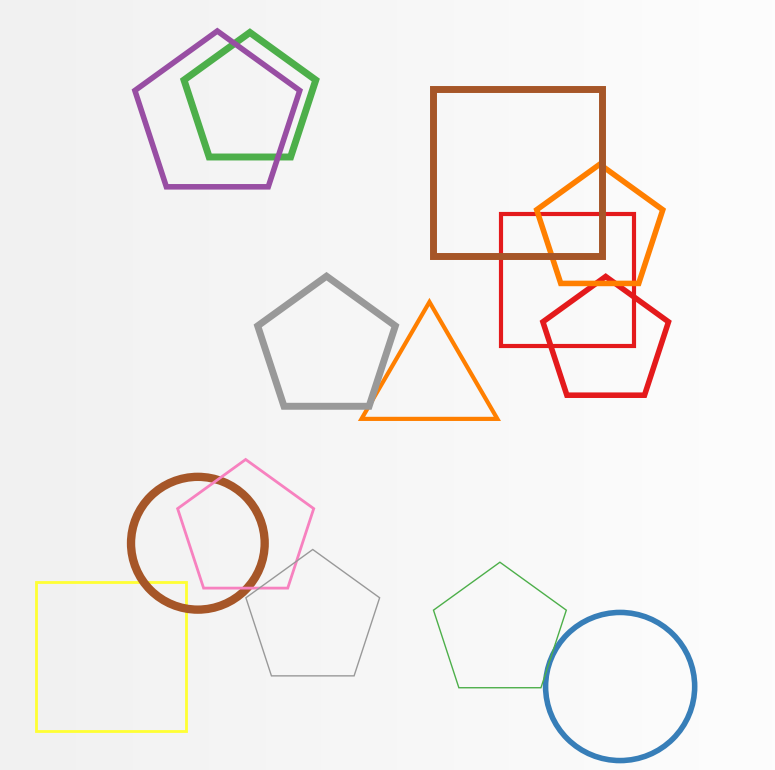[{"shape": "square", "thickness": 1.5, "radius": 0.43, "center": [0.732, 0.637]}, {"shape": "pentagon", "thickness": 2, "radius": 0.43, "center": [0.782, 0.556]}, {"shape": "circle", "thickness": 2, "radius": 0.48, "center": [0.8, 0.108]}, {"shape": "pentagon", "thickness": 2.5, "radius": 0.45, "center": [0.322, 0.868]}, {"shape": "pentagon", "thickness": 0.5, "radius": 0.45, "center": [0.645, 0.18]}, {"shape": "pentagon", "thickness": 2, "radius": 0.56, "center": [0.28, 0.848]}, {"shape": "triangle", "thickness": 1.5, "radius": 0.51, "center": [0.554, 0.507]}, {"shape": "pentagon", "thickness": 2, "radius": 0.43, "center": [0.774, 0.701]}, {"shape": "square", "thickness": 1, "radius": 0.48, "center": [0.143, 0.148]}, {"shape": "square", "thickness": 2.5, "radius": 0.54, "center": [0.667, 0.776]}, {"shape": "circle", "thickness": 3, "radius": 0.43, "center": [0.255, 0.294]}, {"shape": "pentagon", "thickness": 1, "radius": 0.46, "center": [0.317, 0.311]}, {"shape": "pentagon", "thickness": 2.5, "radius": 0.47, "center": [0.421, 0.548]}, {"shape": "pentagon", "thickness": 0.5, "radius": 0.45, "center": [0.404, 0.196]}]